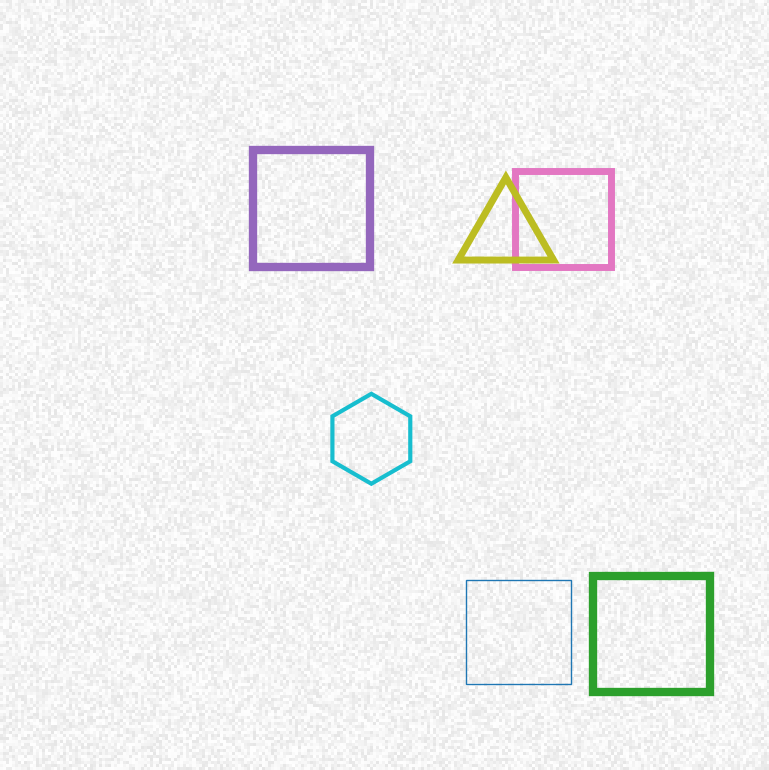[{"shape": "square", "thickness": 0.5, "radius": 0.34, "center": [0.673, 0.179]}, {"shape": "square", "thickness": 3, "radius": 0.38, "center": [0.846, 0.177]}, {"shape": "square", "thickness": 3, "radius": 0.38, "center": [0.404, 0.729]}, {"shape": "square", "thickness": 2.5, "radius": 0.31, "center": [0.731, 0.715]}, {"shape": "triangle", "thickness": 2.5, "radius": 0.36, "center": [0.657, 0.698]}, {"shape": "hexagon", "thickness": 1.5, "radius": 0.29, "center": [0.482, 0.43]}]